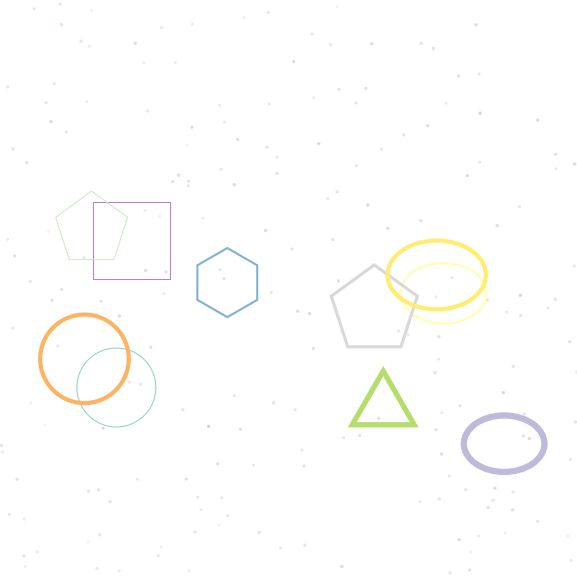[{"shape": "circle", "thickness": 0.5, "radius": 0.34, "center": [0.201, 0.328]}, {"shape": "oval", "thickness": 1, "radius": 0.37, "center": [0.768, 0.491]}, {"shape": "oval", "thickness": 3, "radius": 0.35, "center": [0.873, 0.231]}, {"shape": "hexagon", "thickness": 1, "radius": 0.3, "center": [0.394, 0.51]}, {"shape": "circle", "thickness": 2, "radius": 0.38, "center": [0.146, 0.378]}, {"shape": "triangle", "thickness": 2.5, "radius": 0.31, "center": [0.664, 0.295]}, {"shape": "pentagon", "thickness": 1.5, "radius": 0.39, "center": [0.648, 0.462]}, {"shape": "square", "thickness": 0.5, "radius": 0.33, "center": [0.227, 0.583]}, {"shape": "pentagon", "thickness": 0.5, "radius": 0.33, "center": [0.159, 0.603]}, {"shape": "oval", "thickness": 2, "radius": 0.43, "center": [0.756, 0.523]}]